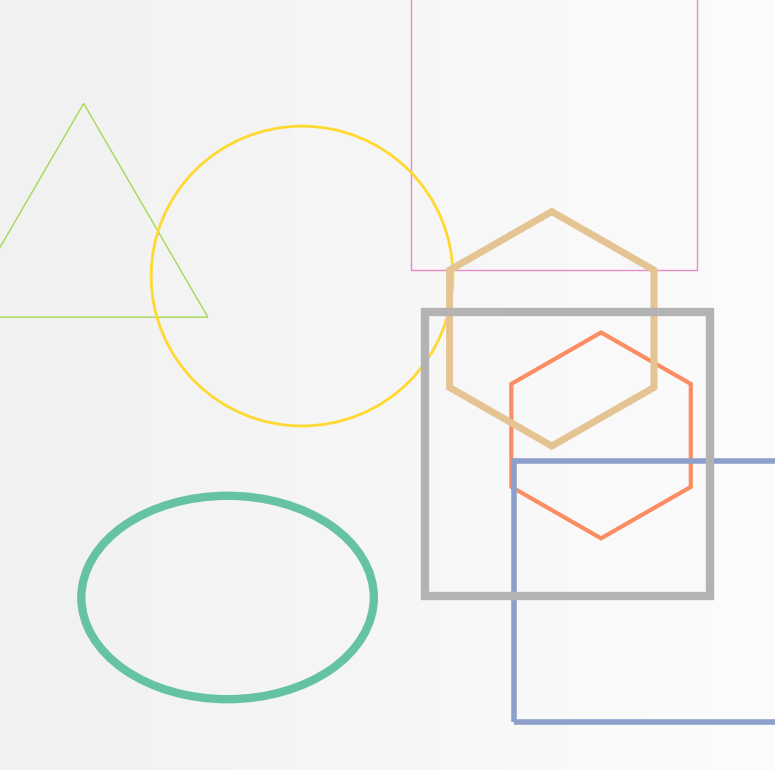[{"shape": "oval", "thickness": 3, "radius": 0.94, "center": [0.294, 0.224]}, {"shape": "hexagon", "thickness": 1.5, "radius": 0.67, "center": [0.776, 0.435]}, {"shape": "square", "thickness": 2, "radius": 0.85, "center": [0.832, 0.232]}, {"shape": "square", "thickness": 0.5, "radius": 0.92, "center": [0.715, 0.834]}, {"shape": "triangle", "thickness": 0.5, "radius": 0.93, "center": [0.108, 0.681]}, {"shape": "circle", "thickness": 1, "radius": 0.97, "center": [0.39, 0.641]}, {"shape": "hexagon", "thickness": 2.5, "radius": 0.76, "center": [0.712, 0.573]}, {"shape": "square", "thickness": 3, "radius": 0.92, "center": [0.732, 0.41]}]